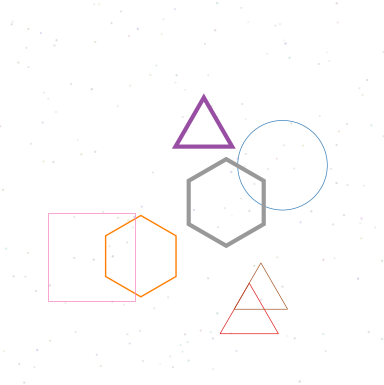[{"shape": "triangle", "thickness": 0.5, "radius": 0.44, "center": [0.647, 0.177]}, {"shape": "circle", "thickness": 0.5, "radius": 0.58, "center": [0.734, 0.571]}, {"shape": "triangle", "thickness": 3, "radius": 0.42, "center": [0.529, 0.662]}, {"shape": "hexagon", "thickness": 1, "radius": 0.53, "center": [0.366, 0.335]}, {"shape": "triangle", "thickness": 0.5, "radius": 0.4, "center": [0.678, 0.237]}, {"shape": "square", "thickness": 0.5, "radius": 0.57, "center": [0.238, 0.332]}, {"shape": "hexagon", "thickness": 3, "radius": 0.56, "center": [0.588, 0.474]}]